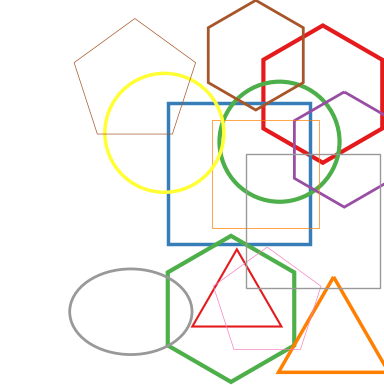[{"shape": "triangle", "thickness": 1.5, "radius": 0.67, "center": [0.615, 0.219]}, {"shape": "hexagon", "thickness": 3, "radius": 0.89, "center": [0.839, 0.756]}, {"shape": "square", "thickness": 2.5, "radius": 0.92, "center": [0.621, 0.549]}, {"shape": "hexagon", "thickness": 3, "radius": 0.95, "center": [0.6, 0.198]}, {"shape": "circle", "thickness": 3, "radius": 0.78, "center": [0.726, 0.632]}, {"shape": "hexagon", "thickness": 2, "radius": 0.75, "center": [0.894, 0.612]}, {"shape": "triangle", "thickness": 2.5, "radius": 0.83, "center": [0.866, 0.116]}, {"shape": "square", "thickness": 0.5, "radius": 0.7, "center": [0.689, 0.548]}, {"shape": "circle", "thickness": 2.5, "radius": 0.77, "center": [0.427, 0.655]}, {"shape": "pentagon", "thickness": 0.5, "radius": 0.83, "center": [0.35, 0.786]}, {"shape": "hexagon", "thickness": 2, "radius": 0.71, "center": [0.664, 0.857]}, {"shape": "pentagon", "thickness": 0.5, "radius": 0.73, "center": [0.694, 0.211]}, {"shape": "oval", "thickness": 2, "radius": 0.79, "center": [0.34, 0.19]}, {"shape": "square", "thickness": 1, "radius": 0.87, "center": [0.813, 0.425]}]